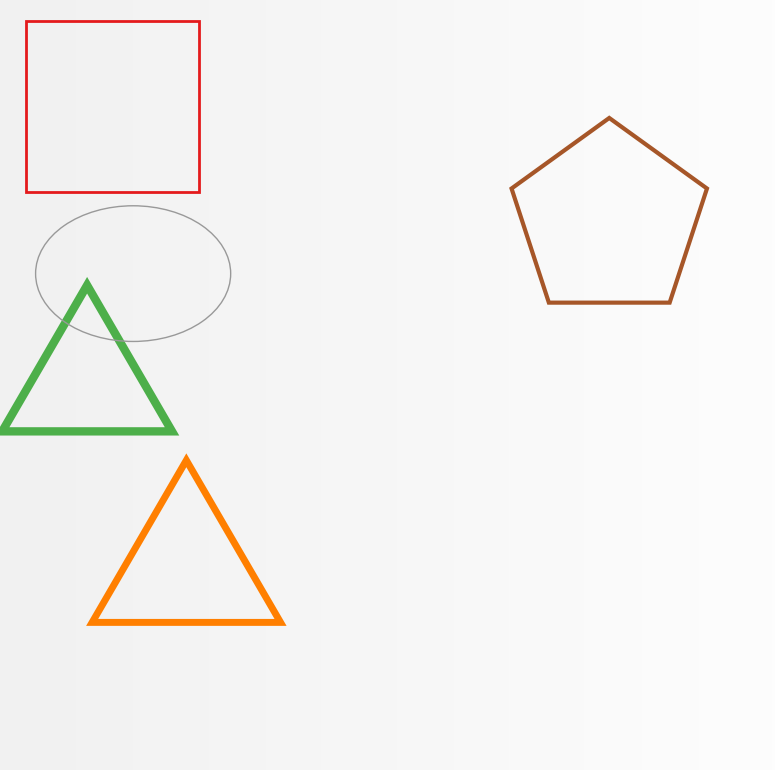[{"shape": "square", "thickness": 1, "radius": 0.56, "center": [0.145, 0.861]}, {"shape": "triangle", "thickness": 3, "radius": 0.63, "center": [0.112, 0.503]}, {"shape": "triangle", "thickness": 2.5, "radius": 0.7, "center": [0.24, 0.262]}, {"shape": "pentagon", "thickness": 1.5, "radius": 0.66, "center": [0.786, 0.714]}, {"shape": "oval", "thickness": 0.5, "radius": 0.63, "center": [0.172, 0.645]}]